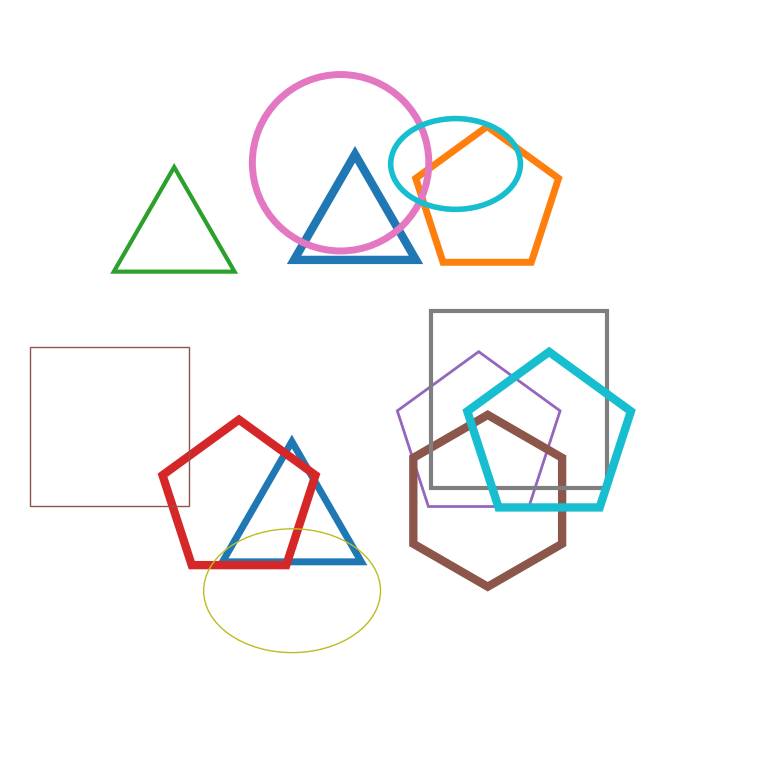[{"shape": "triangle", "thickness": 2.5, "radius": 0.52, "center": [0.379, 0.322]}, {"shape": "triangle", "thickness": 3, "radius": 0.46, "center": [0.461, 0.708]}, {"shape": "pentagon", "thickness": 2.5, "radius": 0.49, "center": [0.633, 0.738]}, {"shape": "triangle", "thickness": 1.5, "radius": 0.45, "center": [0.226, 0.692]}, {"shape": "pentagon", "thickness": 3, "radius": 0.52, "center": [0.31, 0.351]}, {"shape": "pentagon", "thickness": 1, "radius": 0.56, "center": [0.622, 0.432]}, {"shape": "square", "thickness": 0.5, "radius": 0.52, "center": [0.142, 0.446]}, {"shape": "hexagon", "thickness": 3, "radius": 0.56, "center": [0.633, 0.35]}, {"shape": "circle", "thickness": 2.5, "radius": 0.57, "center": [0.442, 0.789]}, {"shape": "square", "thickness": 1.5, "radius": 0.57, "center": [0.674, 0.482]}, {"shape": "oval", "thickness": 0.5, "radius": 0.57, "center": [0.379, 0.233]}, {"shape": "oval", "thickness": 2, "radius": 0.42, "center": [0.592, 0.787]}, {"shape": "pentagon", "thickness": 3, "radius": 0.56, "center": [0.713, 0.431]}]